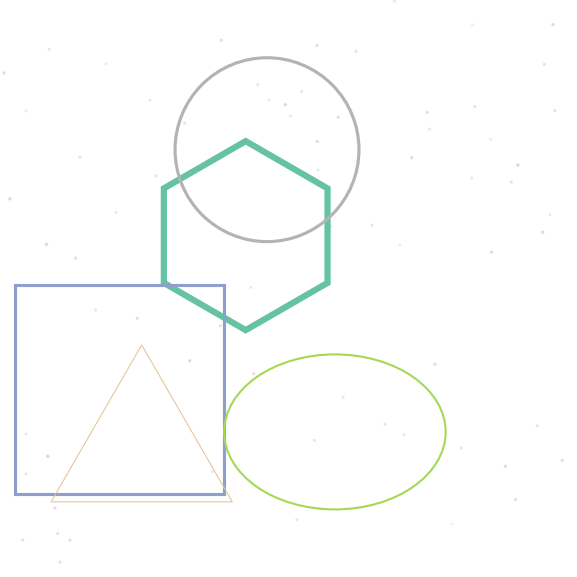[{"shape": "hexagon", "thickness": 3, "radius": 0.82, "center": [0.425, 0.591]}, {"shape": "square", "thickness": 1.5, "radius": 0.91, "center": [0.207, 0.324]}, {"shape": "oval", "thickness": 1, "radius": 0.96, "center": [0.58, 0.251]}, {"shape": "triangle", "thickness": 0.5, "radius": 0.91, "center": [0.245, 0.221]}, {"shape": "circle", "thickness": 1.5, "radius": 0.8, "center": [0.462, 0.74]}]